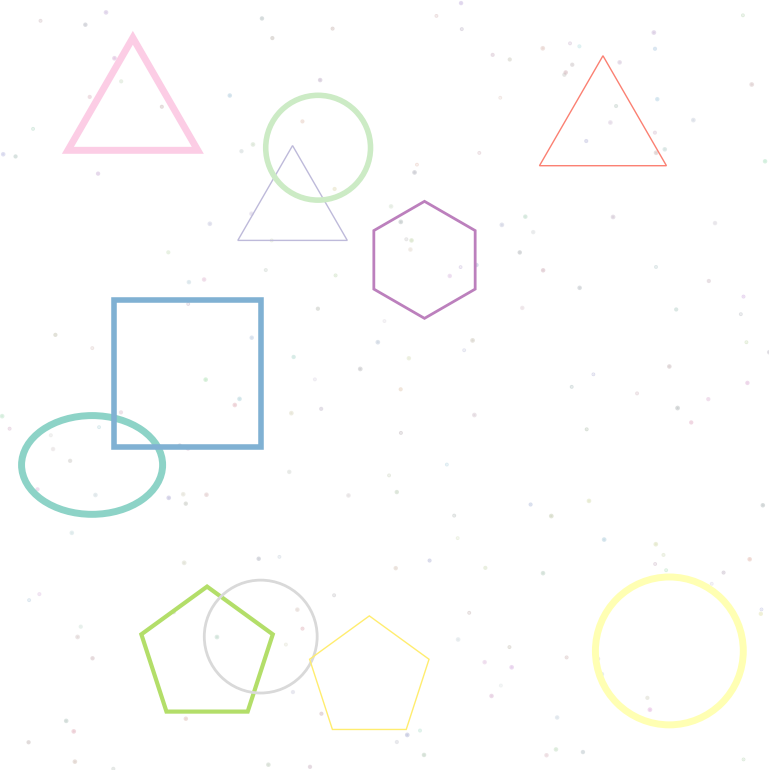[{"shape": "oval", "thickness": 2.5, "radius": 0.46, "center": [0.12, 0.396]}, {"shape": "circle", "thickness": 2.5, "radius": 0.48, "center": [0.869, 0.155]}, {"shape": "triangle", "thickness": 0.5, "radius": 0.41, "center": [0.38, 0.729]}, {"shape": "triangle", "thickness": 0.5, "radius": 0.48, "center": [0.783, 0.832]}, {"shape": "square", "thickness": 2, "radius": 0.48, "center": [0.244, 0.515]}, {"shape": "pentagon", "thickness": 1.5, "radius": 0.45, "center": [0.269, 0.148]}, {"shape": "triangle", "thickness": 2.5, "radius": 0.49, "center": [0.173, 0.853]}, {"shape": "circle", "thickness": 1, "radius": 0.37, "center": [0.339, 0.173]}, {"shape": "hexagon", "thickness": 1, "radius": 0.38, "center": [0.551, 0.663]}, {"shape": "circle", "thickness": 2, "radius": 0.34, "center": [0.413, 0.808]}, {"shape": "pentagon", "thickness": 0.5, "radius": 0.41, "center": [0.48, 0.119]}]